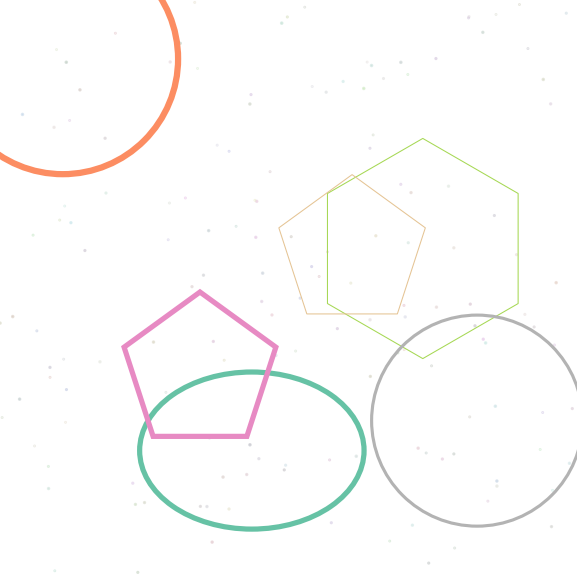[{"shape": "oval", "thickness": 2.5, "radius": 0.97, "center": [0.436, 0.219]}, {"shape": "circle", "thickness": 3, "radius": 1.0, "center": [0.109, 0.897]}, {"shape": "pentagon", "thickness": 2.5, "radius": 0.69, "center": [0.346, 0.355]}, {"shape": "hexagon", "thickness": 0.5, "radius": 0.95, "center": [0.732, 0.569]}, {"shape": "pentagon", "thickness": 0.5, "radius": 0.67, "center": [0.61, 0.563]}, {"shape": "circle", "thickness": 1.5, "radius": 0.91, "center": [0.826, 0.271]}]